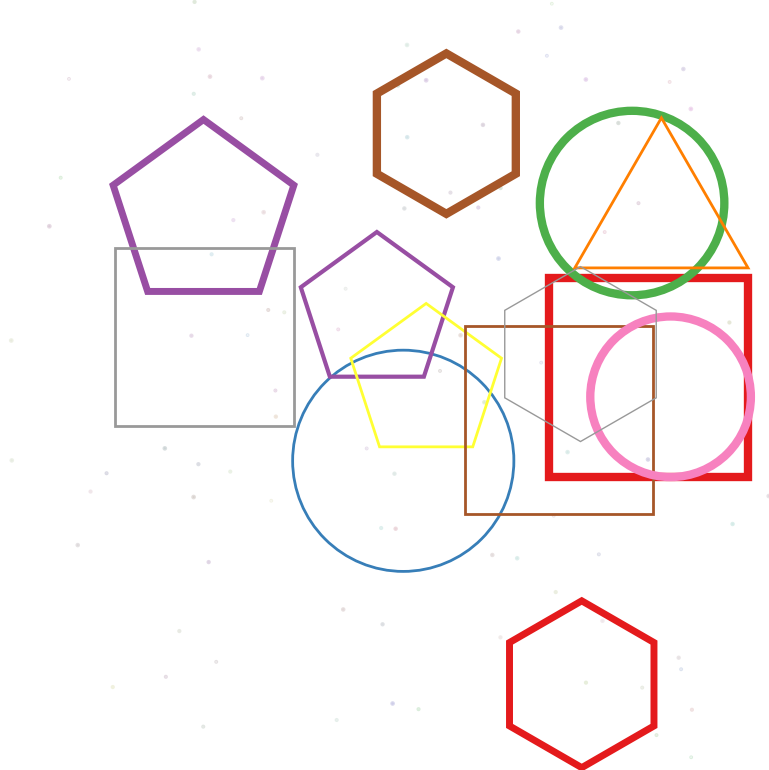[{"shape": "hexagon", "thickness": 2.5, "radius": 0.54, "center": [0.756, 0.111]}, {"shape": "square", "thickness": 3, "radius": 0.65, "center": [0.842, 0.51]}, {"shape": "circle", "thickness": 1, "radius": 0.72, "center": [0.524, 0.402]}, {"shape": "circle", "thickness": 3, "radius": 0.6, "center": [0.821, 0.736]}, {"shape": "pentagon", "thickness": 1.5, "radius": 0.52, "center": [0.489, 0.595]}, {"shape": "pentagon", "thickness": 2.5, "radius": 0.62, "center": [0.264, 0.721]}, {"shape": "triangle", "thickness": 1, "radius": 0.65, "center": [0.859, 0.717]}, {"shape": "pentagon", "thickness": 1, "radius": 0.51, "center": [0.553, 0.503]}, {"shape": "square", "thickness": 1, "radius": 0.61, "center": [0.726, 0.454]}, {"shape": "hexagon", "thickness": 3, "radius": 0.52, "center": [0.58, 0.826]}, {"shape": "circle", "thickness": 3, "radius": 0.52, "center": [0.871, 0.485]}, {"shape": "hexagon", "thickness": 0.5, "radius": 0.57, "center": [0.754, 0.54]}, {"shape": "square", "thickness": 1, "radius": 0.58, "center": [0.266, 0.562]}]